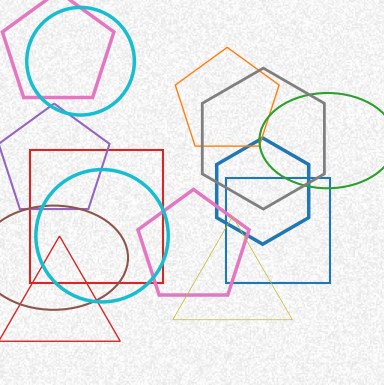[{"shape": "hexagon", "thickness": 2.5, "radius": 0.69, "center": [0.682, 0.504]}, {"shape": "square", "thickness": 1.5, "radius": 0.68, "center": [0.722, 0.401]}, {"shape": "pentagon", "thickness": 1, "radius": 0.71, "center": [0.59, 0.735]}, {"shape": "oval", "thickness": 1.5, "radius": 0.88, "center": [0.851, 0.635]}, {"shape": "triangle", "thickness": 1, "radius": 0.91, "center": [0.155, 0.205]}, {"shape": "square", "thickness": 1.5, "radius": 0.87, "center": [0.251, 0.438]}, {"shape": "pentagon", "thickness": 1.5, "radius": 0.76, "center": [0.141, 0.58]}, {"shape": "oval", "thickness": 1.5, "radius": 0.97, "center": [0.139, 0.331]}, {"shape": "pentagon", "thickness": 2.5, "radius": 0.76, "center": [0.503, 0.356]}, {"shape": "pentagon", "thickness": 2.5, "radius": 0.76, "center": [0.151, 0.87]}, {"shape": "hexagon", "thickness": 2, "radius": 0.92, "center": [0.684, 0.64]}, {"shape": "triangle", "thickness": 0.5, "radius": 0.9, "center": [0.604, 0.259]}, {"shape": "circle", "thickness": 2.5, "radius": 0.7, "center": [0.209, 0.841]}, {"shape": "circle", "thickness": 2.5, "radius": 0.86, "center": [0.265, 0.388]}]